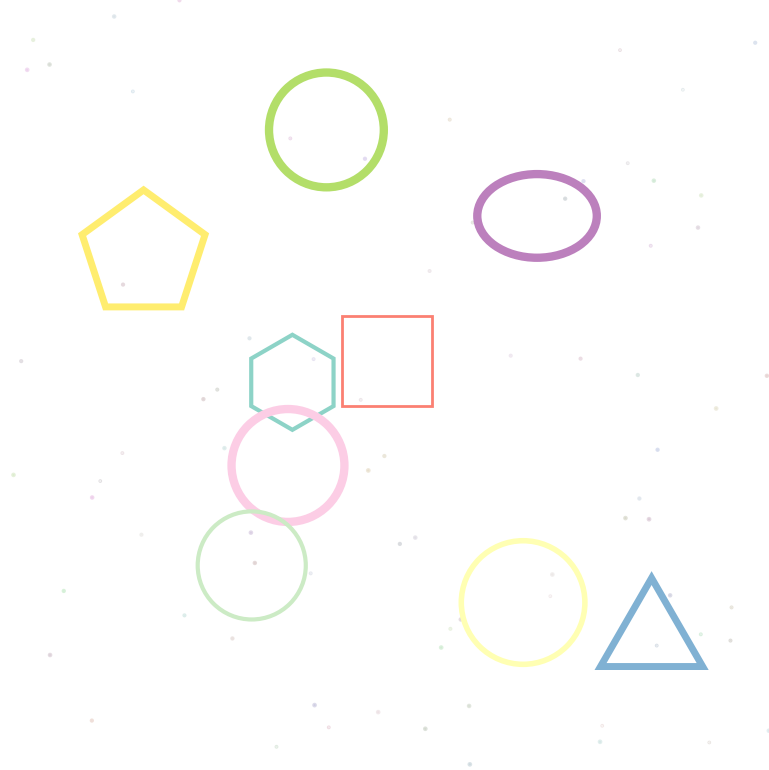[{"shape": "hexagon", "thickness": 1.5, "radius": 0.31, "center": [0.38, 0.503]}, {"shape": "circle", "thickness": 2, "radius": 0.4, "center": [0.679, 0.218]}, {"shape": "square", "thickness": 1, "radius": 0.29, "center": [0.502, 0.531]}, {"shape": "triangle", "thickness": 2.5, "radius": 0.38, "center": [0.846, 0.173]}, {"shape": "circle", "thickness": 3, "radius": 0.37, "center": [0.424, 0.831]}, {"shape": "circle", "thickness": 3, "radius": 0.37, "center": [0.374, 0.395]}, {"shape": "oval", "thickness": 3, "radius": 0.39, "center": [0.697, 0.72]}, {"shape": "circle", "thickness": 1.5, "radius": 0.35, "center": [0.327, 0.266]}, {"shape": "pentagon", "thickness": 2.5, "radius": 0.42, "center": [0.186, 0.669]}]